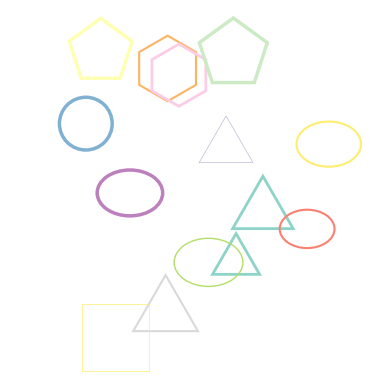[{"shape": "triangle", "thickness": 2, "radius": 0.35, "center": [0.613, 0.323]}, {"shape": "triangle", "thickness": 2, "radius": 0.45, "center": [0.683, 0.451]}, {"shape": "pentagon", "thickness": 2.5, "radius": 0.43, "center": [0.261, 0.866]}, {"shape": "triangle", "thickness": 0.5, "radius": 0.4, "center": [0.587, 0.618]}, {"shape": "oval", "thickness": 1.5, "radius": 0.36, "center": [0.798, 0.405]}, {"shape": "circle", "thickness": 2.5, "radius": 0.34, "center": [0.223, 0.679]}, {"shape": "hexagon", "thickness": 1.5, "radius": 0.43, "center": [0.435, 0.822]}, {"shape": "oval", "thickness": 1, "radius": 0.45, "center": [0.542, 0.319]}, {"shape": "hexagon", "thickness": 2, "radius": 0.4, "center": [0.465, 0.805]}, {"shape": "triangle", "thickness": 1.5, "radius": 0.49, "center": [0.43, 0.188]}, {"shape": "oval", "thickness": 2.5, "radius": 0.43, "center": [0.337, 0.499]}, {"shape": "pentagon", "thickness": 2.5, "radius": 0.46, "center": [0.606, 0.86]}, {"shape": "oval", "thickness": 1.5, "radius": 0.42, "center": [0.854, 0.626]}, {"shape": "square", "thickness": 0.5, "radius": 0.43, "center": [0.3, 0.124]}]